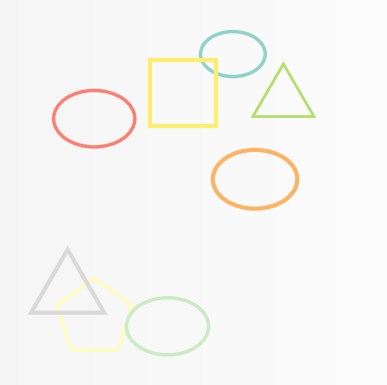[{"shape": "oval", "thickness": 2.5, "radius": 0.42, "center": [0.601, 0.86]}, {"shape": "pentagon", "thickness": 2, "radius": 0.51, "center": [0.244, 0.175]}, {"shape": "oval", "thickness": 2.5, "radius": 0.52, "center": [0.243, 0.692]}, {"shape": "oval", "thickness": 3, "radius": 0.55, "center": [0.658, 0.534]}, {"shape": "triangle", "thickness": 2, "radius": 0.46, "center": [0.731, 0.743]}, {"shape": "triangle", "thickness": 3, "radius": 0.54, "center": [0.175, 0.242]}, {"shape": "oval", "thickness": 2.5, "radius": 0.53, "center": [0.433, 0.152]}, {"shape": "square", "thickness": 3, "radius": 0.43, "center": [0.473, 0.76]}]